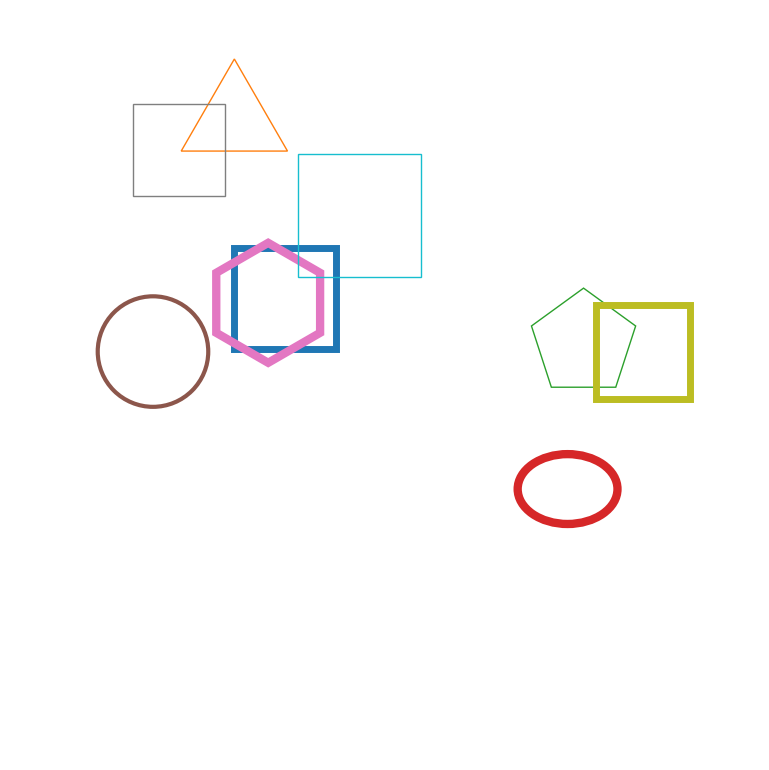[{"shape": "square", "thickness": 2.5, "radius": 0.33, "center": [0.37, 0.613]}, {"shape": "triangle", "thickness": 0.5, "radius": 0.4, "center": [0.304, 0.844]}, {"shape": "pentagon", "thickness": 0.5, "radius": 0.36, "center": [0.758, 0.555]}, {"shape": "oval", "thickness": 3, "radius": 0.32, "center": [0.737, 0.365]}, {"shape": "circle", "thickness": 1.5, "radius": 0.36, "center": [0.199, 0.543]}, {"shape": "hexagon", "thickness": 3, "radius": 0.39, "center": [0.348, 0.607]}, {"shape": "square", "thickness": 0.5, "radius": 0.3, "center": [0.232, 0.805]}, {"shape": "square", "thickness": 2.5, "radius": 0.3, "center": [0.835, 0.543]}, {"shape": "square", "thickness": 0.5, "radius": 0.4, "center": [0.467, 0.72]}]